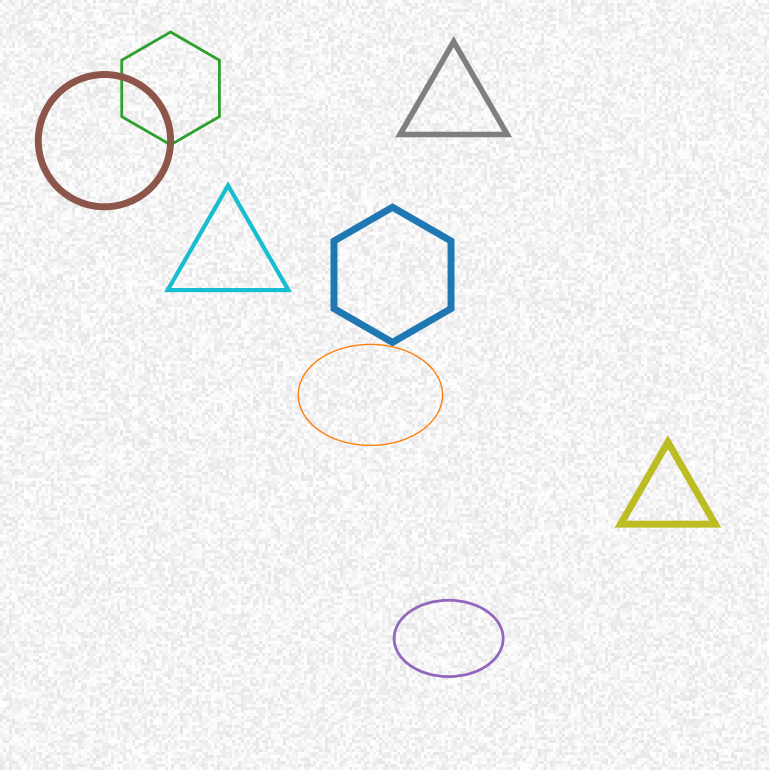[{"shape": "hexagon", "thickness": 2.5, "radius": 0.44, "center": [0.51, 0.643]}, {"shape": "oval", "thickness": 0.5, "radius": 0.47, "center": [0.481, 0.487]}, {"shape": "hexagon", "thickness": 1, "radius": 0.37, "center": [0.222, 0.885]}, {"shape": "oval", "thickness": 1, "radius": 0.35, "center": [0.583, 0.171]}, {"shape": "circle", "thickness": 2.5, "radius": 0.43, "center": [0.136, 0.817]}, {"shape": "triangle", "thickness": 2, "radius": 0.4, "center": [0.589, 0.866]}, {"shape": "triangle", "thickness": 2.5, "radius": 0.35, "center": [0.867, 0.355]}, {"shape": "triangle", "thickness": 1.5, "radius": 0.45, "center": [0.296, 0.669]}]